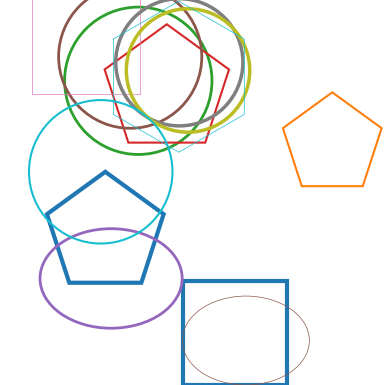[{"shape": "square", "thickness": 3, "radius": 0.67, "center": [0.611, 0.135]}, {"shape": "pentagon", "thickness": 3, "radius": 0.8, "center": [0.274, 0.394]}, {"shape": "pentagon", "thickness": 1.5, "radius": 0.67, "center": [0.863, 0.625]}, {"shape": "circle", "thickness": 2, "radius": 0.96, "center": [0.359, 0.79]}, {"shape": "pentagon", "thickness": 1.5, "radius": 0.85, "center": [0.433, 0.767]}, {"shape": "oval", "thickness": 2, "radius": 0.92, "center": [0.289, 0.277]}, {"shape": "circle", "thickness": 2, "radius": 0.93, "center": [0.338, 0.853]}, {"shape": "oval", "thickness": 0.5, "radius": 0.83, "center": [0.639, 0.115]}, {"shape": "square", "thickness": 0.5, "radius": 0.7, "center": [0.223, 0.897]}, {"shape": "circle", "thickness": 2.5, "radius": 0.83, "center": [0.466, 0.838]}, {"shape": "circle", "thickness": 2.5, "radius": 0.8, "center": [0.488, 0.817]}, {"shape": "circle", "thickness": 1.5, "radius": 0.93, "center": [0.262, 0.554]}, {"shape": "hexagon", "thickness": 0.5, "radius": 0.98, "center": [0.465, 0.801]}]